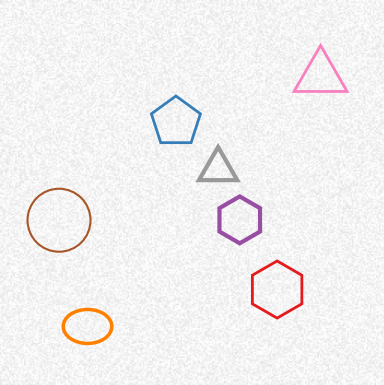[{"shape": "hexagon", "thickness": 2, "radius": 0.37, "center": [0.72, 0.248]}, {"shape": "pentagon", "thickness": 2, "radius": 0.34, "center": [0.457, 0.684]}, {"shape": "hexagon", "thickness": 3, "radius": 0.3, "center": [0.623, 0.429]}, {"shape": "oval", "thickness": 2.5, "radius": 0.32, "center": [0.227, 0.152]}, {"shape": "circle", "thickness": 1.5, "radius": 0.41, "center": [0.153, 0.428]}, {"shape": "triangle", "thickness": 2, "radius": 0.4, "center": [0.833, 0.802]}, {"shape": "triangle", "thickness": 3, "radius": 0.29, "center": [0.566, 0.561]}]